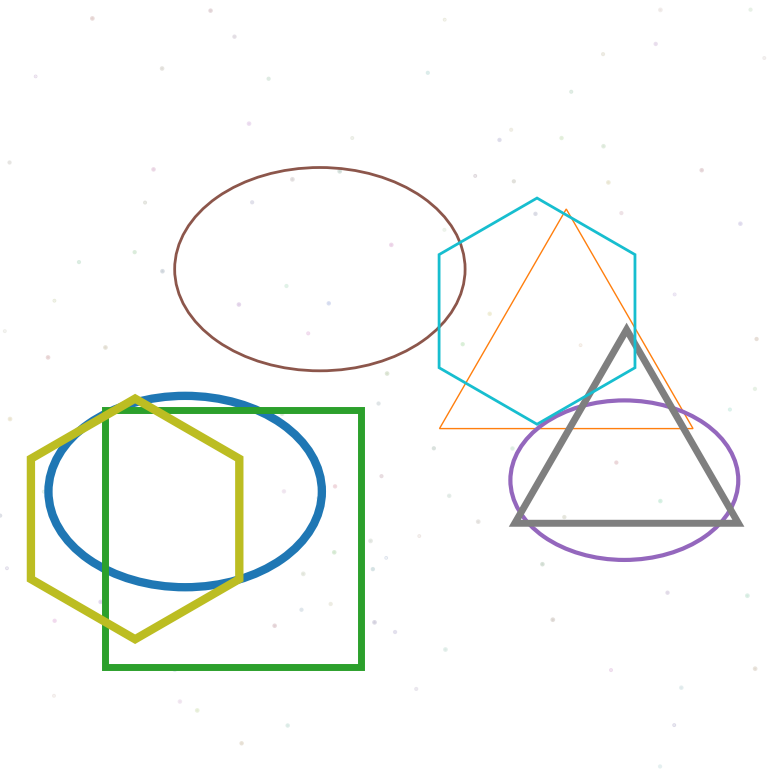[{"shape": "oval", "thickness": 3, "radius": 0.89, "center": [0.24, 0.362]}, {"shape": "triangle", "thickness": 0.5, "radius": 0.95, "center": [0.735, 0.538]}, {"shape": "square", "thickness": 2.5, "radius": 0.83, "center": [0.303, 0.3]}, {"shape": "oval", "thickness": 1.5, "radius": 0.74, "center": [0.811, 0.376]}, {"shape": "oval", "thickness": 1, "radius": 0.94, "center": [0.415, 0.65]}, {"shape": "triangle", "thickness": 2.5, "radius": 0.84, "center": [0.814, 0.404]}, {"shape": "hexagon", "thickness": 3, "radius": 0.78, "center": [0.175, 0.326]}, {"shape": "hexagon", "thickness": 1, "radius": 0.73, "center": [0.697, 0.596]}]